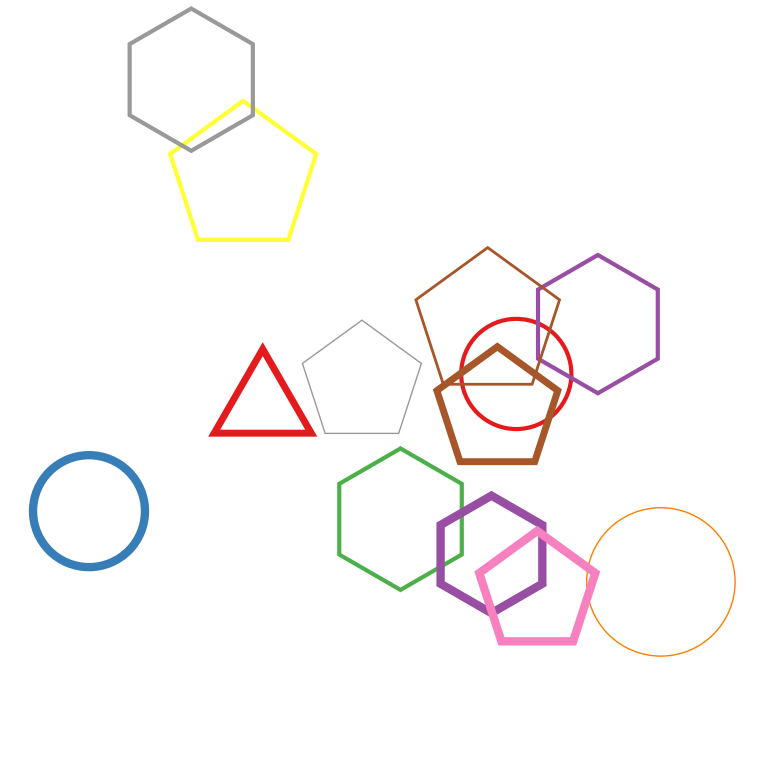[{"shape": "triangle", "thickness": 2.5, "radius": 0.36, "center": [0.341, 0.474]}, {"shape": "circle", "thickness": 1.5, "radius": 0.36, "center": [0.671, 0.514]}, {"shape": "circle", "thickness": 3, "radius": 0.36, "center": [0.116, 0.336]}, {"shape": "hexagon", "thickness": 1.5, "radius": 0.46, "center": [0.52, 0.326]}, {"shape": "hexagon", "thickness": 1.5, "radius": 0.45, "center": [0.777, 0.579]}, {"shape": "hexagon", "thickness": 3, "radius": 0.38, "center": [0.638, 0.28]}, {"shape": "circle", "thickness": 0.5, "radius": 0.48, "center": [0.858, 0.244]}, {"shape": "pentagon", "thickness": 1.5, "radius": 0.5, "center": [0.316, 0.769]}, {"shape": "pentagon", "thickness": 1, "radius": 0.49, "center": [0.633, 0.58]}, {"shape": "pentagon", "thickness": 2.5, "radius": 0.41, "center": [0.646, 0.467]}, {"shape": "pentagon", "thickness": 3, "radius": 0.4, "center": [0.698, 0.231]}, {"shape": "pentagon", "thickness": 0.5, "radius": 0.41, "center": [0.47, 0.503]}, {"shape": "hexagon", "thickness": 1.5, "radius": 0.46, "center": [0.248, 0.897]}]